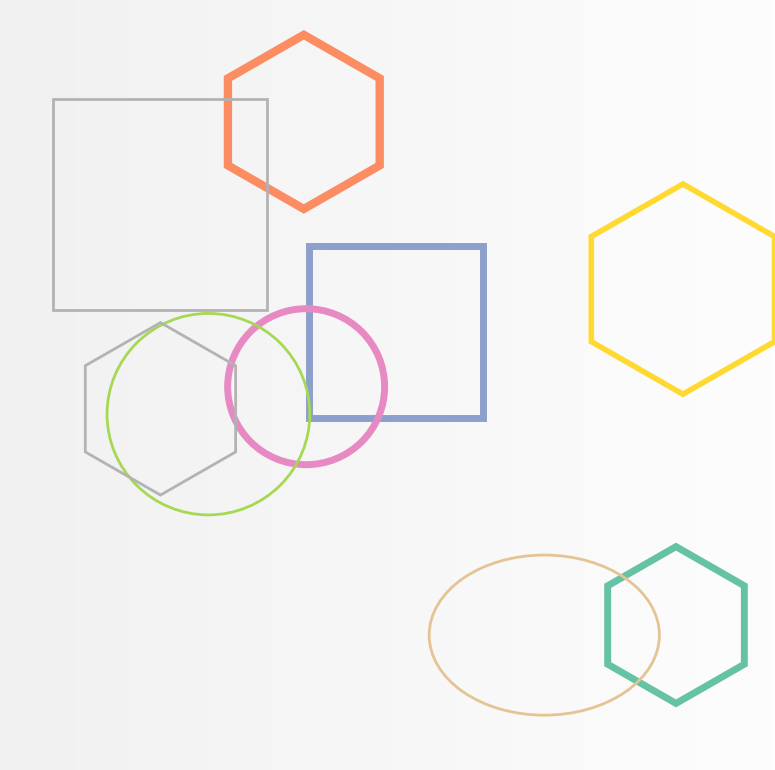[{"shape": "hexagon", "thickness": 2.5, "radius": 0.51, "center": [0.872, 0.188]}, {"shape": "hexagon", "thickness": 3, "radius": 0.57, "center": [0.392, 0.842]}, {"shape": "square", "thickness": 2.5, "radius": 0.56, "center": [0.511, 0.569]}, {"shape": "circle", "thickness": 2.5, "radius": 0.51, "center": [0.395, 0.498]}, {"shape": "circle", "thickness": 1, "radius": 0.65, "center": [0.269, 0.462]}, {"shape": "hexagon", "thickness": 2, "radius": 0.68, "center": [0.881, 0.625]}, {"shape": "oval", "thickness": 1, "radius": 0.74, "center": [0.702, 0.175]}, {"shape": "square", "thickness": 1, "radius": 0.69, "center": [0.206, 0.734]}, {"shape": "hexagon", "thickness": 1, "radius": 0.56, "center": [0.207, 0.469]}]